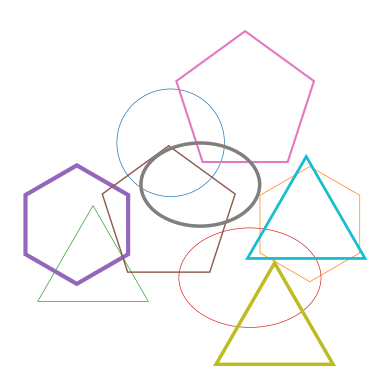[{"shape": "circle", "thickness": 0.5, "radius": 0.7, "center": [0.443, 0.629]}, {"shape": "hexagon", "thickness": 0.5, "radius": 0.75, "center": [0.805, 0.418]}, {"shape": "triangle", "thickness": 0.5, "radius": 0.83, "center": [0.242, 0.3]}, {"shape": "oval", "thickness": 0.5, "radius": 0.92, "center": [0.649, 0.279]}, {"shape": "hexagon", "thickness": 3, "radius": 0.77, "center": [0.2, 0.417]}, {"shape": "pentagon", "thickness": 1, "radius": 0.91, "center": [0.438, 0.44]}, {"shape": "pentagon", "thickness": 1.5, "radius": 0.94, "center": [0.637, 0.731]}, {"shape": "oval", "thickness": 2.5, "radius": 0.77, "center": [0.52, 0.521]}, {"shape": "triangle", "thickness": 2.5, "radius": 0.88, "center": [0.713, 0.141]}, {"shape": "triangle", "thickness": 2, "radius": 0.88, "center": [0.795, 0.417]}]